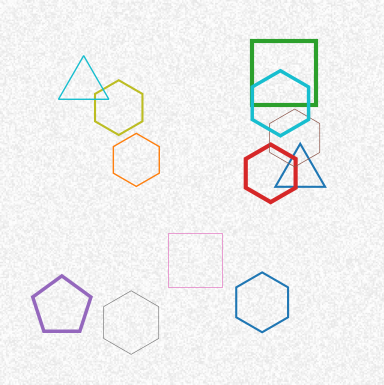[{"shape": "hexagon", "thickness": 1.5, "radius": 0.39, "center": [0.681, 0.215]}, {"shape": "triangle", "thickness": 1.5, "radius": 0.37, "center": [0.78, 0.552]}, {"shape": "hexagon", "thickness": 1, "radius": 0.34, "center": [0.354, 0.585]}, {"shape": "square", "thickness": 3, "radius": 0.41, "center": [0.738, 0.809]}, {"shape": "hexagon", "thickness": 3, "radius": 0.37, "center": [0.703, 0.55]}, {"shape": "pentagon", "thickness": 2.5, "radius": 0.4, "center": [0.161, 0.204]}, {"shape": "hexagon", "thickness": 0.5, "radius": 0.38, "center": [0.765, 0.642]}, {"shape": "square", "thickness": 0.5, "radius": 0.35, "center": [0.507, 0.325]}, {"shape": "hexagon", "thickness": 0.5, "radius": 0.41, "center": [0.341, 0.162]}, {"shape": "hexagon", "thickness": 1.5, "radius": 0.36, "center": [0.308, 0.72]}, {"shape": "hexagon", "thickness": 2.5, "radius": 0.42, "center": [0.728, 0.732]}, {"shape": "triangle", "thickness": 1, "radius": 0.38, "center": [0.217, 0.78]}]